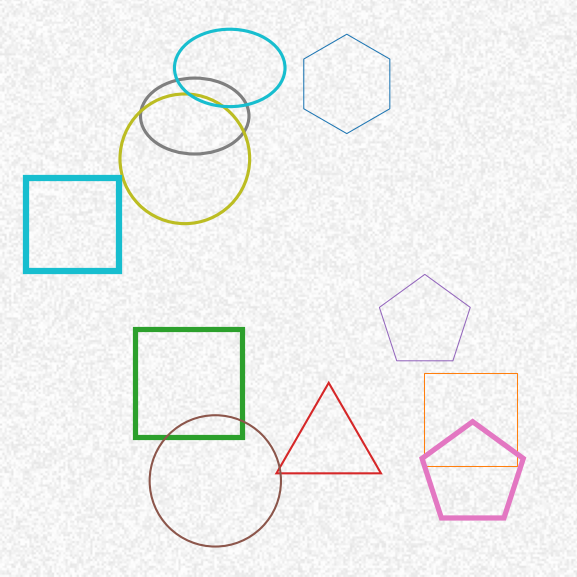[{"shape": "hexagon", "thickness": 0.5, "radius": 0.43, "center": [0.601, 0.854]}, {"shape": "square", "thickness": 0.5, "radius": 0.4, "center": [0.815, 0.273]}, {"shape": "square", "thickness": 2.5, "radius": 0.47, "center": [0.326, 0.335]}, {"shape": "triangle", "thickness": 1, "radius": 0.52, "center": [0.569, 0.232]}, {"shape": "pentagon", "thickness": 0.5, "radius": 0.41, "center": [0.736, 0.441]}, {"shape": "circle", "thickness": 1, "radius": 0.57, "center": [0.373, 0.166]}, {"shape": "pentagon", "thickness": 2.5, "radius": 0.46, "center": [0.818, 0.177]}, {"shape": "oval", "thickness": 1.5, "radius": 0.47, "center": [0.337, 0.798]}, {"shape": "circle", "thickness": 1.5, "radius": 0.56, "center": [0.32, 0.724]}, {"shape": "oval", "thickness": 1.5, "radius": 0.48, "center": [0.398, 0.881]}, {"shape": "square", "thickness": 3, "radius": 0.4, "center": [0.126, 0.611]}]